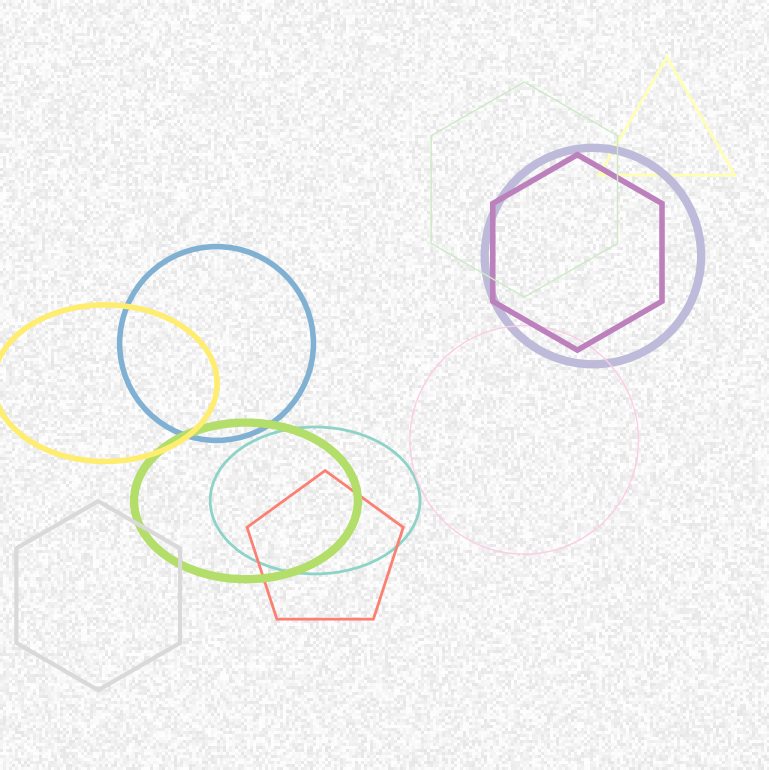[{"shape": "oval", "thickness": 1, "radius": 0.68, "center": [0.409, 0.35]}, {"shape": "triangle", "thickness": 1, "radius": 0.51, "center": [0.866, 0.824]}, {"shape": "circle", "thickness": 3, "radius": 0.7, "center": [0.77, 0.667]}, {"shape": "pentagon", "thickness": 1, "radius": 0.53, "center": [0.422, 0.282]}, {"shape": "circle", "thickness": 2, "radius": 0.63, "center": [0.281, 0.554]}, {"shape": "oval", "thickness": 3, "radius": 0.73, "center": [0.319, 0.349]}, {"shape": "circle", "thickness": 0.5, "radius": 0.74, "center": [0.681, 0.429]}, {"shape": "hexagon", "thickness": 1.5, "radius": 0.61, "center": [0.128, 0.226]}, {"shape": "hexagon", "thickness": 2, "radius": 0.63, "center": [0.75, 0.672]}, {"shape": "hexagon", "thickness": 0.5, "radius": 0.7, "center": [0.681, 0.754]}, {"shape": "oval", "thickness": 2, "radius": 0.73, "center": [0.137, 0.502]}]